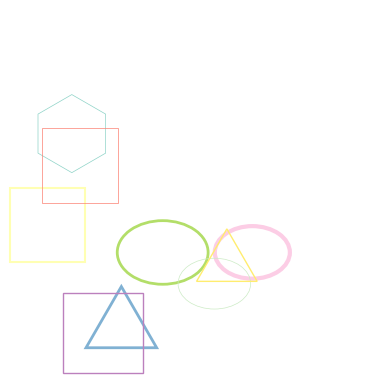[{"shape": "hexagon", "thickness": 0.5, "radius": 0.51, "center": [0.187, 0.653]}, {"shape": "square", "thickness": 1.5, "radius": 0.48, "center": [0.124, 0.415]}, {"shape": "square", "thickness": 0.5, "radius": 0.49, "center": [0.208, 0.57]}, {"shape": "triangle", "thickness": 2, "radius": 0.53, "center": [0.315, 0.15]}, {"shape": "oval", "thickness": 2, "radius": 0.59, "center": [0.423, 0.344]}, {"shape": "oval", "thickness": 3, "radius": 0.49, "center": [0.655, 0.344]}, {"shape": "square", "thickness": 1, "radius": 0.52, "center": [0.268, 0.135]}, {"shape": "oval", "thickness": 0.5, "radius": 0.47, "center": [0.557, 0.263]}, {"shape": "triangle", "thickness": 1, "radius": 0.45, "center": [0.589, 0.315]}]